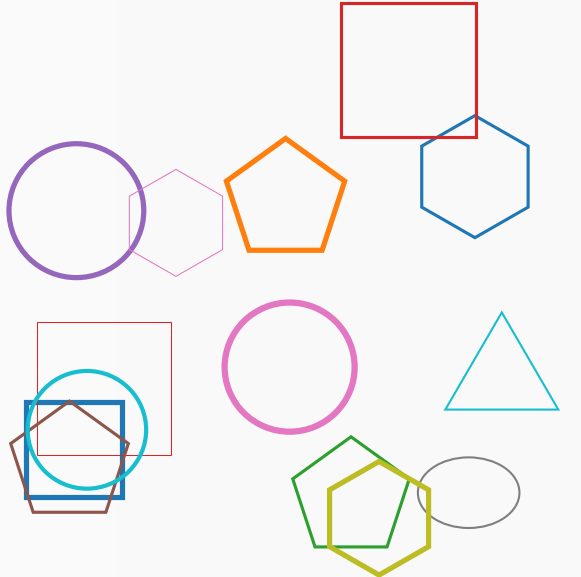[{"shape": "hexagon", "thickness": 1.5, "radius": 0.53, "center": [0.817, 0.693]}, {"shape": "square", "thickness": 2.5, "radius": 0.41, "center": [0.128, 0.221]}, {"shape": "pentagon", "thickness": 2.5, "radius": 0.54, "center": [0.491, 0.652]}, {"shape": "pentagon", "thickness": 1.5, "radius": 0.53, "center": [0.604, 0.137]}, {"shape": "square", "thickness": 1.5, "radius": 0.58, "center": [0.703, 0.878]}, {"shape": "square", "thickness": 0.5, "radius": 0.58, "center": [0.178, 0.327]}, {"shape": "circle", "thickness": 2.5, "radius": 0.58, "center": [0.131, 0.634]}, {"shape": "pentagon", "thickness": 1.5, "radius": 0.53, "center": [0.12, 0.198]}, {"shape": "hexagon", "thickness": 0.5, "radius": 0.46, "center": [0.303, 0.613]}, {"shape": "circle", "thickness": 3, "radius": 0.56, "center": [0.498, 0.363]}, {"shape": "oval", "thickness": 1, "radius": 0.44, "center": [0.806, 0.146]}, {"shape": "hexagon", "thickness": 2.5, "radius": 0.49, "center": [0.652, 0.102]}, {"shape": "circle", "thickness": 2, "radius": 0.51, "center": [0.15, 0.255]}, {"shape": "triangle", "thickness": 1, "radius": 0.56, "center": [0.863, 0.346]}]